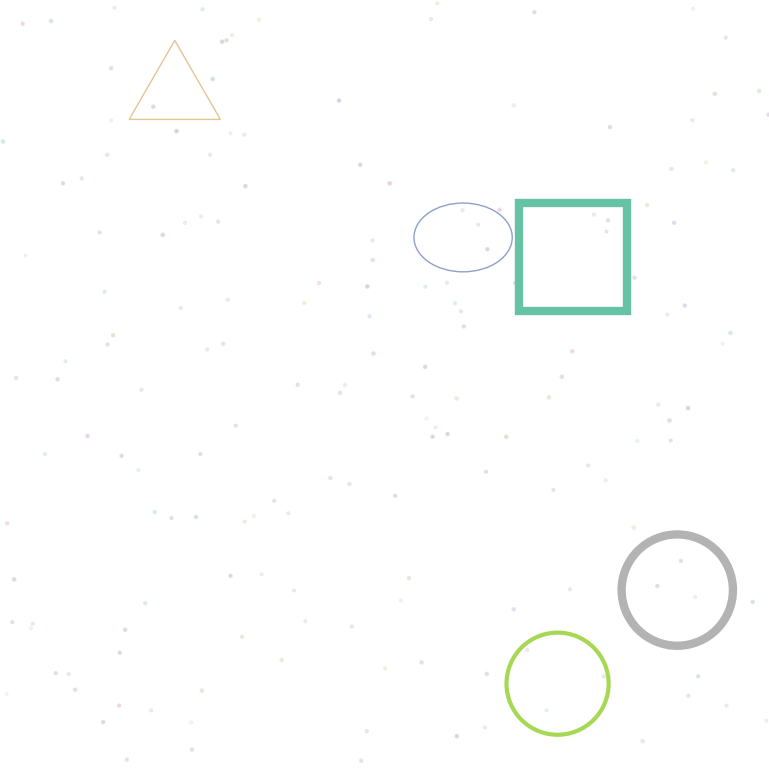[{"shape": "square", "thickness": 3, "radius": 0.35, "center": [0.744, 0.666]}, {"shape": "oval", "thickness": 0.5, "radius": 0.32, "center": [0.601, 0.692]}, {"shape": "circle", "thickness": 1.5, "radius": 0.33, "center": [0.724, 0.112]}, {"shape": "triangle", "thickness": 0.5, "radius": 0.34, "center": [0.227, 0.879]}, {"shape": "circle", "thickness": 3, "radius": 0.36, "center": [0.88, 0.234]}]